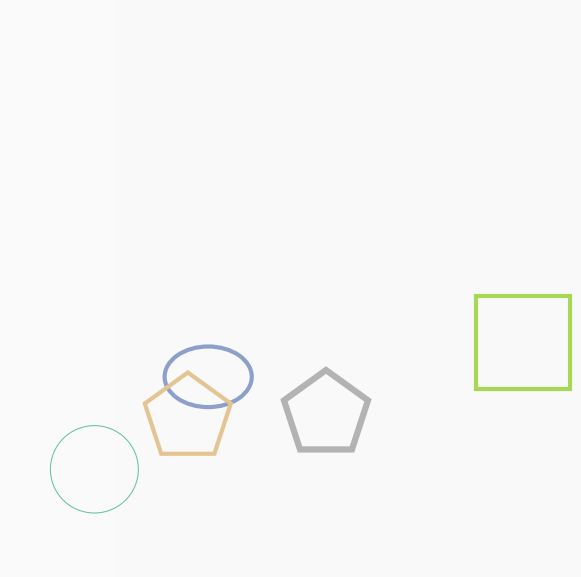[{"shape": "circle", "thickness": 0.5, "radius": 0.38, "center": [0.162, 0.186]}, {"shape": "oval", "thickness": 2, "radius": 0.37, "center": [0.358, 0.347]}, {"shape": "square", "thickness": 2, "radius": 0.4, "center": [0.9, 0.406]}, {"shape": "pentagon", "thickness": 2, "radius": 0.39, "center": [0.323, 0.276]}, {"shape": "pentagon", "thickness": 3, "radius": 0.38, "center": [0.561, 0.282]}]